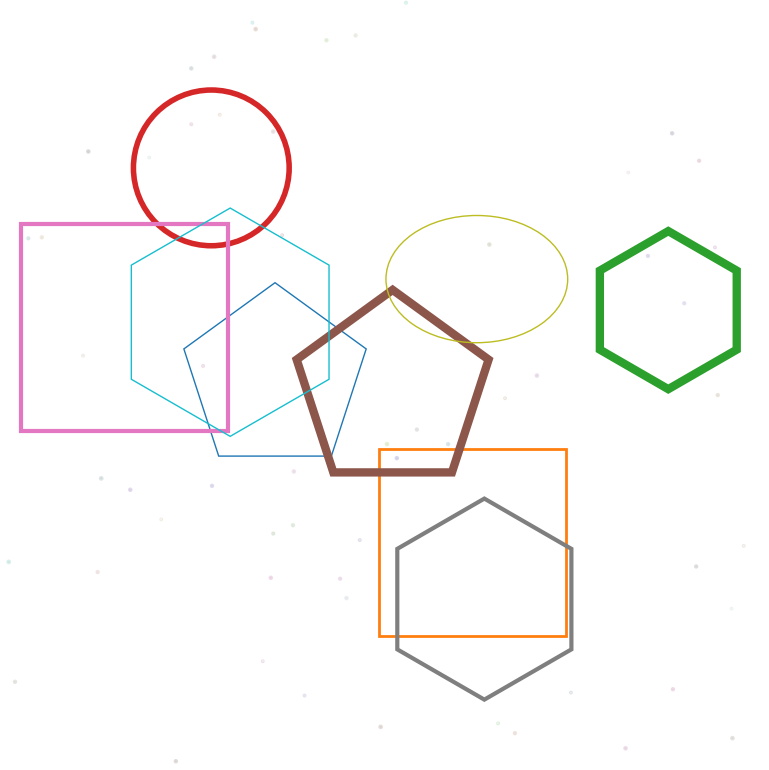[{"shape": "pentagon", "thickness": 0.5, "radius": 0.62, "center": [0.357, 0.508]}, {"shape": "square", "thickness": 1, "radius": 0.61, "center": [0.613, 0.295]}, {"shape": "hexagon", "thickness": 3, "radius": 0.51, "center": [0.868, 0.597]}, {"shape": "circle", "thickness": 2, "radius": 0.51, "center": [0.274, 0.782]}, {"shape": "pentagon", "thickness": 3, "radius": 0.66, "center": [0.51, 0.492]}, {"shape": "square", "thickness": 1.5, "radius": 0.67, "center": [0.161, 0.575]}, {"shape": "hexagon", "thickness": 1.5, "radius": 0.65, "center": [0.629, 0.222]}, {"shape": "oval", "thickness": 0.5, "radius": 0.59, "center": [0.619, 0.638]}, {"shape": "hexagon", "thickness": 0.5, "radius": 0.74, "center": [0.299, 0.582]}]